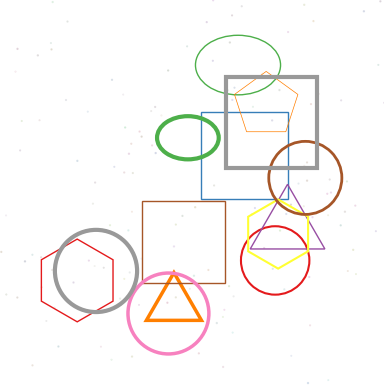[{"shape": "hexagon", "thickness": 1, "radius": 0.54, "center": [0.201, 0.272]}, {"shape": "circle", "thickness": 1.5, "radius": 0.44, "center": [0.715, 0.324]}, {"shape": "square", "thickness": 1, "radius": 0.56, "center": [0.635, 0.596]}, {"shape": "oval", "thickness": 1, "radius": 0.55, "center": [0.618, 0.831]}, {"shape": "oval", "thickness": 3, "radius": 0.4, "center": [0.488, 0.642]}, {"shape": "triangle", "thickness": 1, "radius": 0.56, "center": [0.747, 0.409]}, {"shape": "triangle", "thickness": 2.5, "radius": 0.41, "center": [0.452, 0.209]}, {"shape": "pentagon", "thickness": 0.5, "radius": 0.43, "center": [0.691, 0.728]}, {"shape": "hexagon", "thickness": 1.5, "radius": 0.45, "center": [0.722, 0.392]}, {"shape": "square", "thickness": 1, "radius": 0.54, "center": [0.476, 0.371]}, {"shape": "circle", "thickness": 2, "radius": 0.47, "center": [0.793, 0.538]}, {"shape": "circle", "thickness": 2.5, "radius": 0.53, "center": [0.437, 0.186]}, {"shape": "circle", "thickness": 3, "radius": 0.53, "center": [0.249, 0.296]}, {"shape": "square", "thickness": 3, "radius": 0.59, "center": [0.706, 0.682]}]